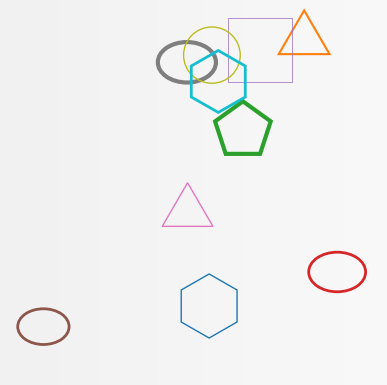[{"shape": "hexagon", "thickness": 1, "radius": 0.42, "center": [0.54, 0.205]}, {"shape": "triangle", "thickness": 1.5, "radius": 0.38, "center": [0.785, 0.897]}, {"shape": "pentagon", "thickness": 3, "radius": 0.38, "center": [0.627, 0.661]}, {"shape": "oval", "thickness": 2, "radius": 0.37, "center": [0.87, 0.294]}, {"shape": "square", "thickness": 0.5, "radius": 0.41, "center": [0.671, 0.87]}, {"shape": "oval", "thickness": 2, "radius": 0.33, "center": [0.112, 0.152]}, {"shape": "triangle", "thickness": 1, "radius": 0.38, "center": [0.484, 0.45]}, {"shape": "oval", "thickness": 3, "radius": 0.37, "center": [0.482, 0.838]}, {"shape": "circle", "thickness": 1, "radius": 0.37, "center": [0.547, 0.857]}, {"shape": "hexagon", "thickness": 2, "radius": 0.4, "center": [0.563, 0.788]}]